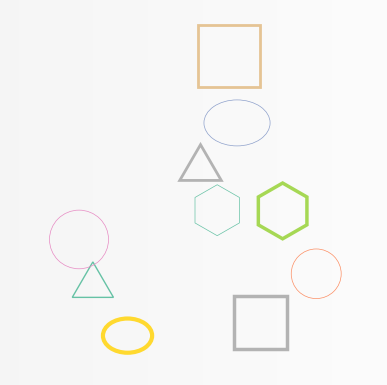[{"shape": "triangle", "thickness": 1, "radius": 0.31, "center": [0.24, 0.258]}, {"shape": "hexagon", "thickness": 0.5, "radius": 0.33, "center": [0.561, 0.454]}, {"shape": "circle", "thickness": 0.5, "radius": 0.32, "center": [0.816, 0.289]}, {"shape": "oval", "thickness": 0.5, "radius": 0.43, "center": [0.612, 0.681]}, {"shape": "circle", "thickness": 0.5, "radius": 0.38, "center": [0.204, 0.378]}, {"shape": "hexagon", "thickness": 2.5, "radius": 0.36, "center": [0.729, 0.452]}, {"shape": "oval", "thickness": 3, "radius": 0.32, "center": [0.329, 0.128]}, {"shape": "square", "thickness": 2, "radius": 0.4, "center": [0.591, 0.855]}, {"shape": "triangle", "thickness": 2, "radius": 0.31, "center": [0.517, 0.562]}, {"shape": "square", "thickness": 2.5, "radius": 0.34, "center": [0.673, 0.161]}]